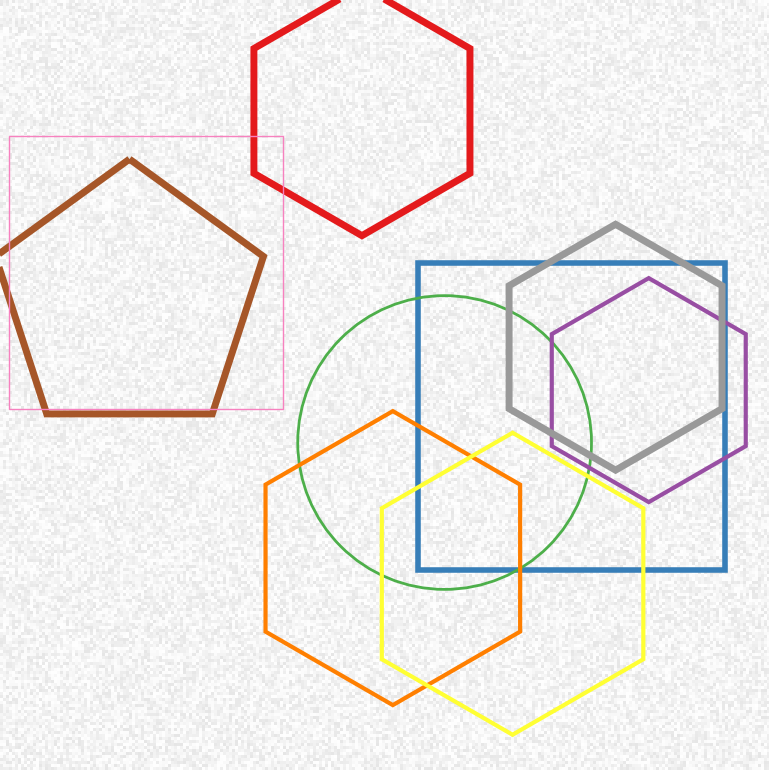[{"shape": "hexagon", "thickness": 2.5, "radius": 0.81, "center": [0.47, 0.856]}, {"shape": "square", "thickness": 2, "radius": 1.0, "center": [0.742, 0.459]}, {"shape": "circle", "thickness": 1, "radius": 0.95, "center": [0.577, 0.425]}, {"shape": "hexagon", "thickness": 1.5, "radius": 0.73, "center": [0.843, 0.493]}, {"shape": "hexagon", "thickness": 1.5, "radius": 0.95, "center": [0.51, 0.275]}, {"shape": "hexagon", "thickness": 1.5, "radius": 0.98, "center": [0.666, 0.242]}, {"shape": "pentagon", "thickness": 2.5, "radius": 0.91, "center": [0.168, 0.61]}, {"shape": "square", "thickness": 0.5, "radius": 0.89, "center": [0.19, 0.646]}, {"shape": "hexagon", "thickness": 2.5, "radius": 0.8, "center": [0.799, 0.549]}]